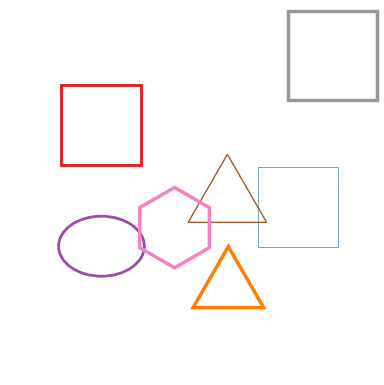[{"shape": "square", "thickness": 2, "radius": 0.52, "center": [0.263, 0.675]}, {"shape": "square", "thickness": 0.5, "radius": 0.52, "center": [0.773, 0.462]}, {"shape": "oval", "thickness": 2, "radius": 0.56, "center": [0.264, 0.361]}, {"shape": "triangle", "thickness": 2.5, "radius": 0.53, "center": [0.593, 0.254]}, {"shape": "triangle", "thickness": 1, "radius": 0.59, "center": [0.591, 0.481]}, {"shape": "hexagon", "thickness": 2.5, "radius": 0.52, "center": [0.453, 0.409]}, {"shape": "square", "thickness": 2.5, "radius": 0.58, "center": [0.863, 0.855]}]